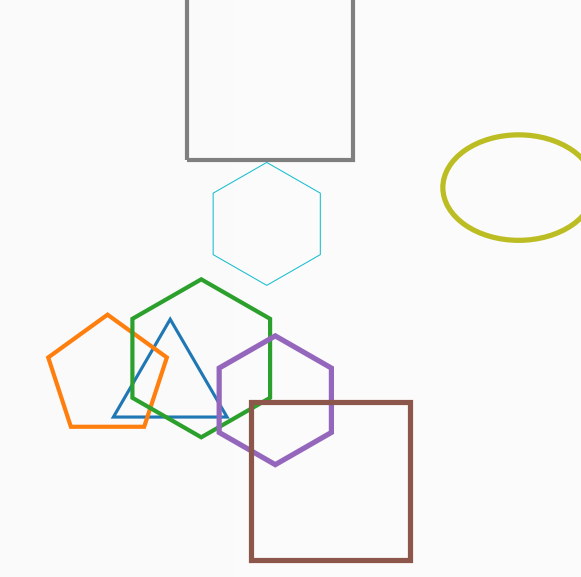[{"shape": "triangle", "thickness": 1.5, "radius": 0.56, "center": [0.293, 0.333]}, {"shape": "pentagon", "thickness": 2, "radius": 0.54, "center": [0.185, 0.347]}, {"shape": "hexagon", "thickness": 2, "radius": 0.68, "center": [0.346, 0.379]}, {"shape": "hexagon", "thickness": 2.5, "radius": 0.56, "center": [0.474, 0.306]}, {"shape": "square", "thickness": 2.5, "radius": 0.69, "center": [0.568, 0.166]}, {"shape": "square", "thickness": 2, "radius": 0.71, "center": [0.465, 0.864]}, {"shape": "oval", "thickness": 2.5, "radius": 0.65, "center": [0.892, 0.674]}, {"shape": "hexagon", "thickness": 0.5, "radius": 0.53, "center": [0.459, 0.611]}]